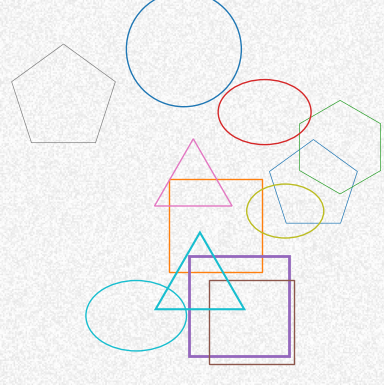[{"shape": "circle", "thickness": 1, "radius": 0.75, "center": [0.478, 0.872]}, {"shape": "pentagon", "thickness": 0.5, "radius": 0.6, "center": [0.814, 0.517]}, {"shape": "square", "thickness": 1, "radius": 0.61, "center": [0.56, 0.414]}, {"shape": "hexagon", "thickness": 0.5, "radius": 0.61, "center": [0.883, 0.618]}, {"shape": "oval", "thickness": 1, "radius": 0.6, "center": [0.687, 0.709]}, {"shape": "square", "thickness": 2, "radius": 0.65, "center": [0.621, 0.206]}, {"shape": "square", "thickness": 1, "radius": 0.55, "center": [0.652, 0.164]}, {"shape": "triangle", "thickness": 1, "radius": 0.58, "center": [0.502, 0.523]}, {"shape": "pentagon", "thickness": 0.5, "radius": 0.71, "center": [0.165, 0.744]}, {"shape": "oval", "thickness": 1, "radius": 0.5, "center": [0.741, 0.452]}, {"shape": "triangle", "thickness": 1.5, "radius": 0.66, "center": [0.519, 0.263]}, {"shape": "oval", "thickness": 1, "radius": 0.65, "center": [0.354, 0.18]}]